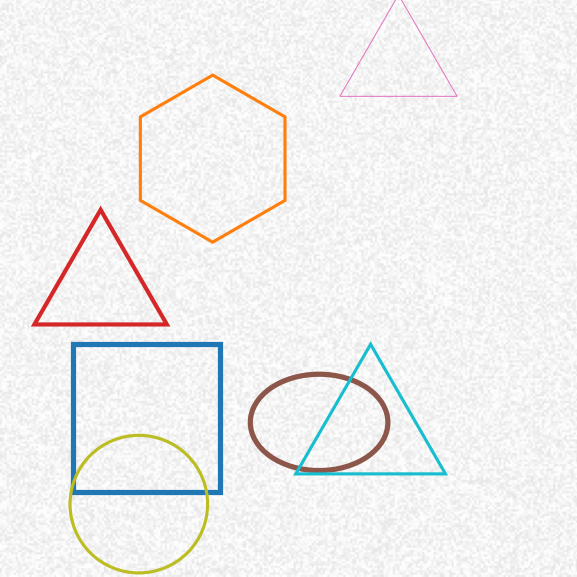[{"shape": "square", "thickness": 2.5, "radius": 0.64, "center": [0.254, 0.275]}, {"shape": "hexagon", "thickness": 1.5, "radius": 0.72, "center": [0.368, 0.724]}, {"shape": "triangle", "thickness": 2, "radius": 0.66, "center": [0.174, 0.504]}, {"shape": "oval", "thickness": 2.5, "radius": 0.6, "center": [0.553, 0.268]}, {"shape": "triangle", "thickness": 0.5, "radius": 0.59, "center": [0.69, 0.891]}, {"shape": "circle", "thickness": 1.5, "radius": 0.6, "center": [0.24, 0.126]}, {"shape": "triangle", "thickness": 1.5, "radius": 0.75, "center": [0.642, 0.253]}]